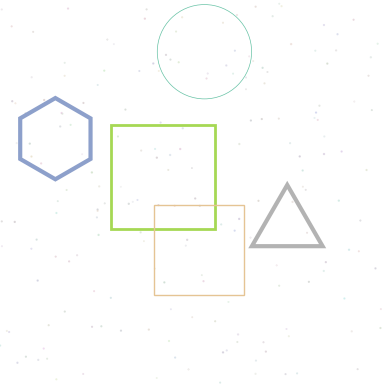[{"shape": "circle", "thickness": 0.5, "radius": 0.61, "center": [0.531, 0.866]}, {"shape": "hexagon", "thickness": 3, "radius": 0.53, "center": [0.144, 0.64]}, {"shape": "square", "thickness": 2, "radius": 0.68, "center": [0.424, 0.54]}, {"shape": "square", "thickness": 1, "radius": 0.58, "center": [0.518, 0.351]}, {"shape": "triangle", "thickness": 3, "radius": 0.53, "center": [0.746, 0.414]}]